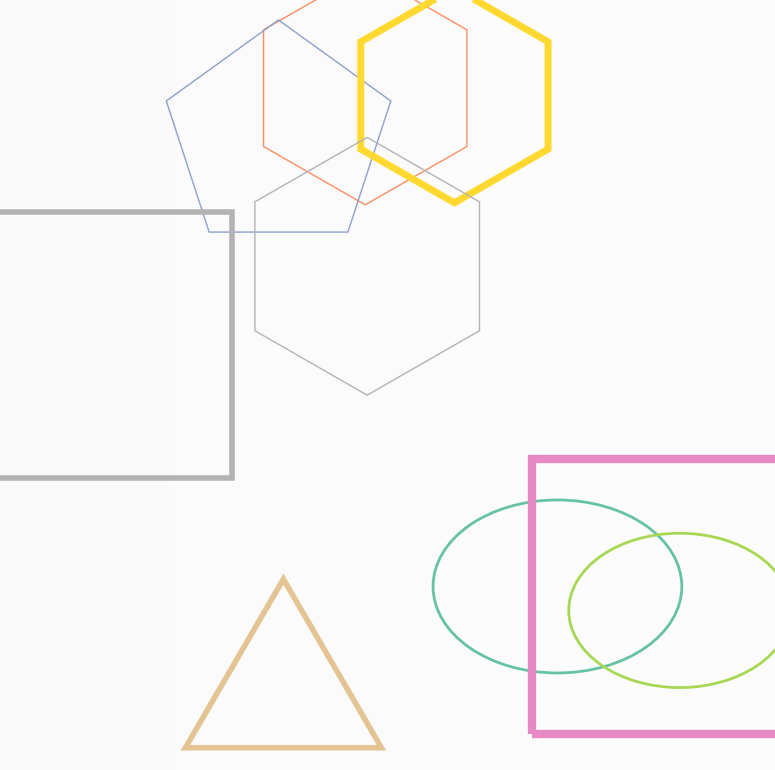[{"shape": "oval", "thickness": 1, "radius": 0.8, "center": [0.719, 0.238]}, {"shape": "hexagon", "thickness": 0.5, "radius": 0.76, "center": [0.471, 0.886]}, {"shape": "pentagon", "thickness": 0.5, "radius": 0.76, "center": [0.359, 0.822]}, {"shape": "square", "thickness": 3, "radius": 0.89, "center": [0.865, 0.225]}, {"shape": "oval", "thickness": 1, "radius": 0.72, "center": [0.877, 0.207]}, {"shape": "hexagon", "thickness": 2.5, "radius": 0.7, "center": [0.586, 0.876]}, {"shape": "triangle", "thickness": 2, "radius": 0.73, "center": [0.366, 0.102]}, {"shape": "square", "thickness": 2, "radius": 0.86, "center": [0.127, 0.552]}, {"shape": "hexagon", "thickness": 0.5, "radius": 0.84, "center": [0.474, 0.654]}]